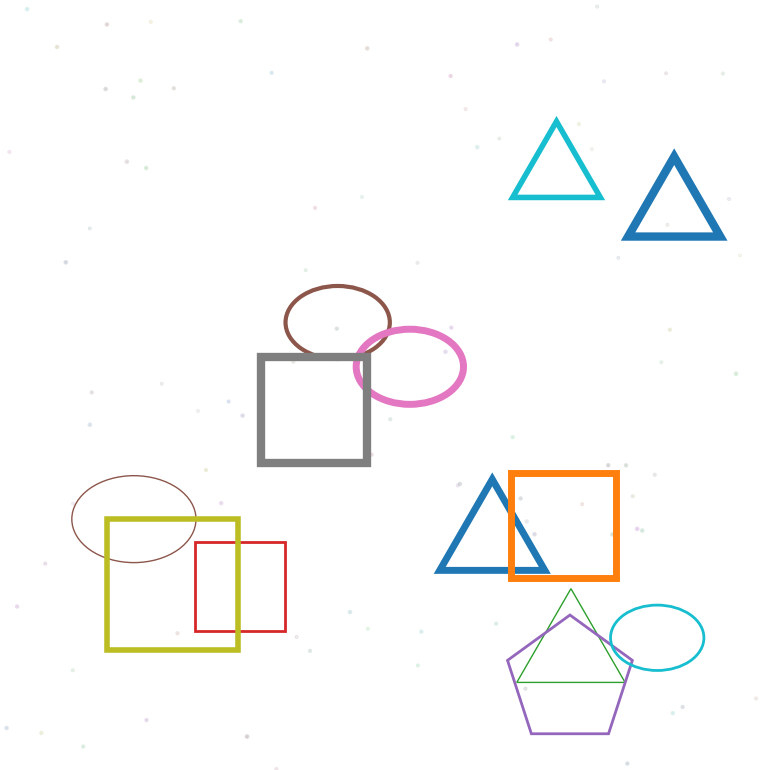[{"shape": "triangle", "thickness": 3, "radius": 0.35, "center": [0.876, 0.727]}, {"shape": "triangle", "thickness": 2.5, "radius": 0.39, "center": [0.639, 0.299]}, {"shape": "square", "thickness": 2.5, "radius": 0.34, "center": [0.732, 0.317]}, {"shape": "triangle", "thickness": 0.5, "radius": 0.41, "center": [0.741, 0.154]}, {"shape": "square", "thickness": 1, "radius": 0.29, "center": [0.312, 0.239]}, {"shape": "pentagon", "thickness": 1, "radius": 0.43, "center": [0.74, 0.116]}, {"shape": "oval", "thickness": 0.5, "radius": 0.4, "center": [0.174, 0.326]}, {"shape": "oval", "thickness": 1.5, "radius": 0.34, "center": [0.439, 0.581]}, {"shape": "oval", "thickness": 2.5, "radius": 0.35, "center": [0.532, 0.524]}, {"shape": "square", "thickness": 3, "radius": 0.34, "center": [0.408, 0.467]}, {"shape": "square", "thickness": 2, "radius": 0.43, "center": [0.224, 0.24]}, {"shape": "oval", "thickness": 1, "radius": 0.3, "center": [0.854, 0.172]}, {"shape": "triangle", "thickness": 2, "radius": 0.33, "center": [0.723, 0.776]}]